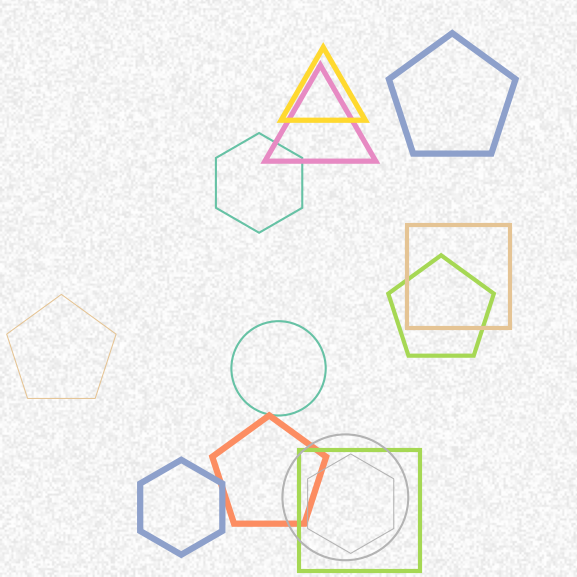[{"shape": "circle", "thickness": 1, "radius": 0.41, "center": [0.482, 0.361]}, {"shape": "hexagon", "thickness": 1, "radius": 0.43, "center": [0.449, 0.682]}, {"shape": "pentagon", "thickness": 3, "radius": 0.52, "center": [0.466, 0.176]}, {"shape": "pentagon", "thickness": 3, "radius": 0.58, "center": [0.783, 0.826]}, {"shape": "hexagon", "thickness": 3, "radius": 0.41, "center": [0.314, 0.121]}, {"shape": "triangle", "thickness": 2.5, "radius": 0.55, "center": [0.555, 0.775]}, {"shape": "pentagon", "thickness": 2, "radius": 0.48, "center": [0.764, 0.461]}, {"shape": "square", "thickness": 2, "radius": 0.52, "center": [0.622, 0.114]}, {"shape": "triangle", "thickness": 2.5, "radius": 0.42, "center": [0.56, 0.833]}, {"shape": "pentagon", "thickness": 0.5, "radius": 0.5, "center": [0.106, 0.39]}, {"shape": "square", "thickness": 2, "radius": 0.45, "center": [0.794, 0.521]}, {"shape": "circle", "thickness": 1, "radius": 0.54, "center": [0.598, 0.138]}, {"shape": "hexagon", "thickness": 0.5, "radius": 0.43, "center": [0.607, 0.127]}]